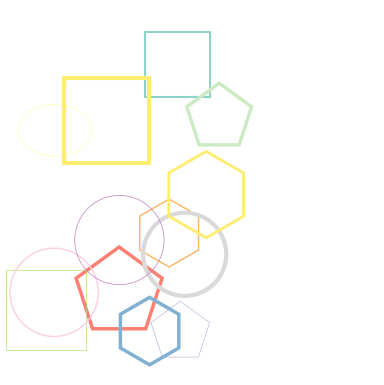[{"shape": "square", "thickness": 1.5, "radius": 0.42, "center": [0.461, 0.832]}, {"shape": "oval", "thickness": 0.5, "radius": 0.48, "center": [0.143, 0.662]}, {"shape": "pentagon", "thickness": 0.5, "radius": 0.4, "center": [0.468, 0.137]}, {"shape": "pentagon", "thickness": 2.5, "radius": 0.59, "center": [0.309, 0.241]}, {"shape": "hexagon", "thickness": 2.5, "radius": 0.44, "center": [0.389, 0.14]}, {"shape": "hexagon", "thickness": 1, "radius": 0.44, "center": [0.439, 0.395]}, {"shape": "square", "thickness": 0.5, "radius": 0.52, "center": [0.12, 0.196]}, {"shape": "circle", "thickness": 1, "radius": 0.57, "center": [0.141, 0.241]}, {"shape": "circle", "thickness": 3, "radius": 0.54, "center": [0.48, 0.339]}, {"shape": "circle", "thickness": 0.5, "radius": 0.58, "center": [0.31, 0.377]}, {"shape": "pentagon", "thickness": 2.5, "radius": 0.44, "center": [0.569, 0.695]}, {"shape": "hexagon", "thickness": 2, "radius": 0.56, "center": [0.536, 0.495]}, {"shape": "square", "thickness": 3, "radius": 0.55, "center": [0.277, 0.686]}]